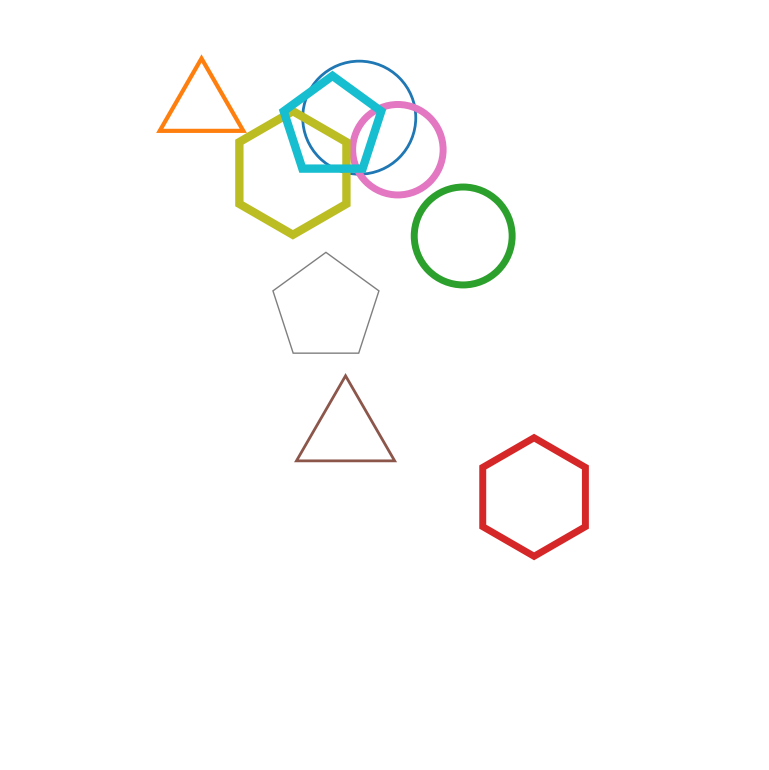[{"shape": "circle", "thickness": 1, "radius": 0.37, "center": [0.467, 0.847]}, {"shape": "triangle", "thickness": 1.5, "radius": 0.31, "center": [0.262, 0.861]}, {"shape": "circle", "thickness": 2.5, "radius": 0.32, "center": [0.602, 0.694]}, {"shape": "hexagon", "thickness": 2.5, "radius": 0.38, "center": [0.694, 0.355]}, {"shape": "triangle", "thickness": 1, "radius": 0.37, "center": [0.449, 0.438]}, {"shape": "circle", "thickness": 2.5, "radius": 0.29, "center": [0.517, 0.806]}, {"shape": "pentagon", "thickness": 0.5, "radius": 0.36, "center": [0.423, 0.6]}, {"shape": "hexagon", "thickness": 3, "radius": 0.4, "center": [0.38, 0.775]}, {"shape": "pentagon", "thickness": 3, "radius": 0.33, "center": [0.432, 0.835]}]